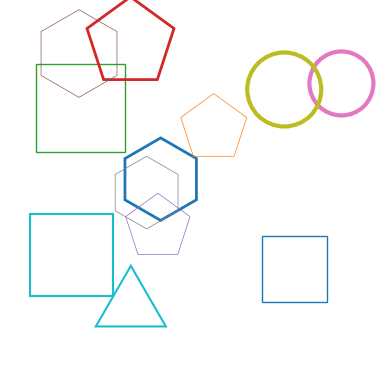[{"shape": "square", "thickness": 1, "radius": 0.43, "center": [0.765, 0.301]}, {"shape": "hexagon", "thickness": 2, "radius": 0.54, "center": [0.417, 0.535]}, {"shape": "pentagon", "thickness": 0.5, "radius": 0.45, "center": [0.555, 0.667]}, {"shape": "square", "thickness": 1, "radius": 0.57, "center": [0.209, 0.72]}, {"shape": "pentagon", "thickness": 2, "radius": 0.59, "center": [0.339, 0.889]}, {"shape": "pentagon", "thickness": 0.5, "radius": 0.44, "center": [0.41, 0.41]}, {"shape": "hexagon", "thickness": 0.5, "radius": 0.57, "center": [0.205, 0.861]}, {"shape": "circle", "thickness": 3, "radius": 0.42, "center": [0.887, 0.783]}, {"shape": "hexagon", "thickness": 0.5, "radius": 0.47, "center": [0.381, 0.5]}, {"shape": "circle", "thickness": 3, "radius": 0.48, "center": [0.738, 0.768]}, {"shape": "square", "thickness": 1.5, "radius": 0.54, "center": [0.186, 0.338]}, {"shape": "triangle", "thickness": 1.5, "radius": 0.53, "center": [0.34, 0.205]}]